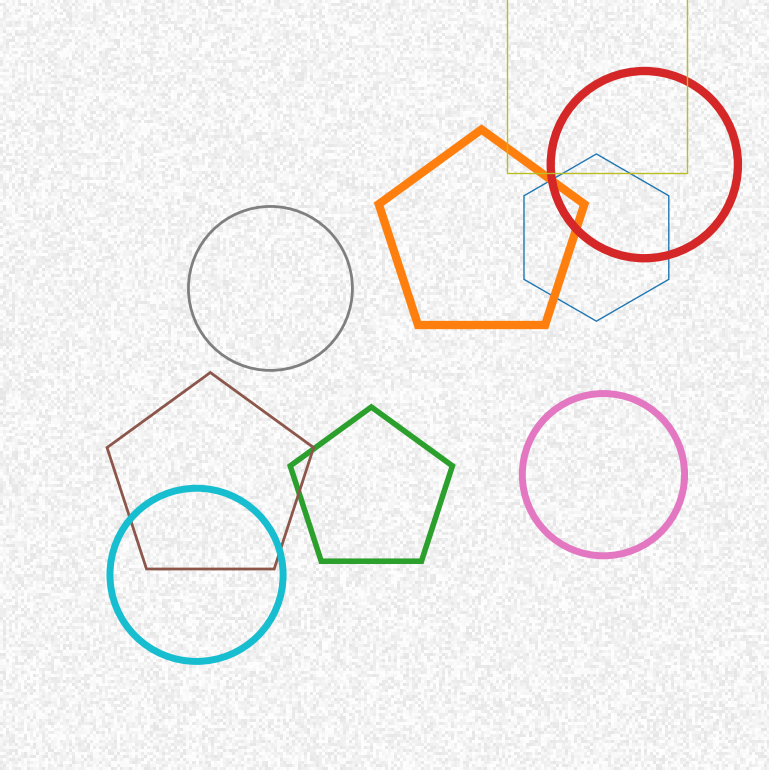[{"shape": "hexagon", "thickness": 0.5, "radius": 0.54, "center": [0.775, 0.691]}, {"shape": "pentagon", "thickness": 3, "radius": 0.7, "center": [0.625, 0.691]}, {"shape": "pentagon", "thickness": 2, "radius": 0.55, "center": [0.482, 0.361]}, {"shape": "circle", "thickness": 3, "radius": 0.61, "center": [0.837, 0.786]}, {"shape": "pentagon", "thickness": 1, "radius": 0.71, "center": [0.273, 0.375]}, {"shape": "circle", "thickness": 2.5, "radius": 0.53, "center": [0.784, 0.384]}, {"shape": "circle", "thickness": 1, "radius": 0.53, "center": [0.351, 0.625]}, {"shape": "square", "thickness": 0.5, "radius": 0.59, "center": [0.775, 0.892]}, {"shape": "circle", "thickness": 2.5, "radius": 0.56, "center": [0.255, 0.253]}]